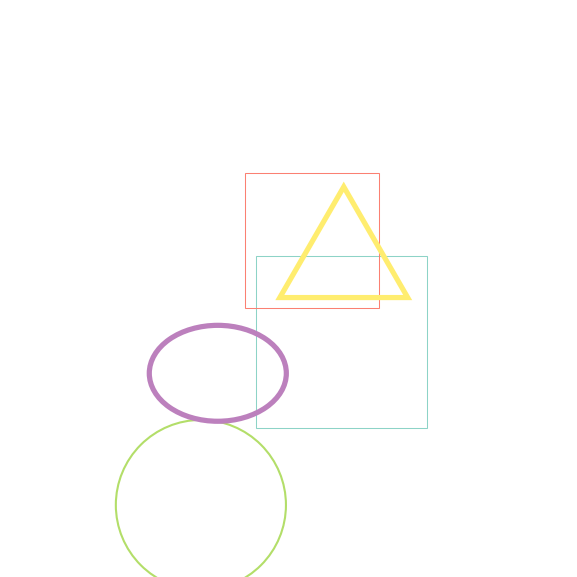[{"shape": "square", "thickness": 0.5, "radius": 0.74, "center": [0.592, 0.407]}, {"shape": "square", "thickness": 0.5, "radius": 0.58, "center": [0.54, 0.583]}, {"shape": "circle", "thickness": 1, "radius": 0.74, "center": [0.348, 0.125]}, {"shape": "oval", "thickness": 2.5, "radius": 0.59, "center": [0.377, 0.353]}, {"shape": "triangle", "thickness": 2.5, "radius": 0.64, "center": [0.595, 0.548]}]